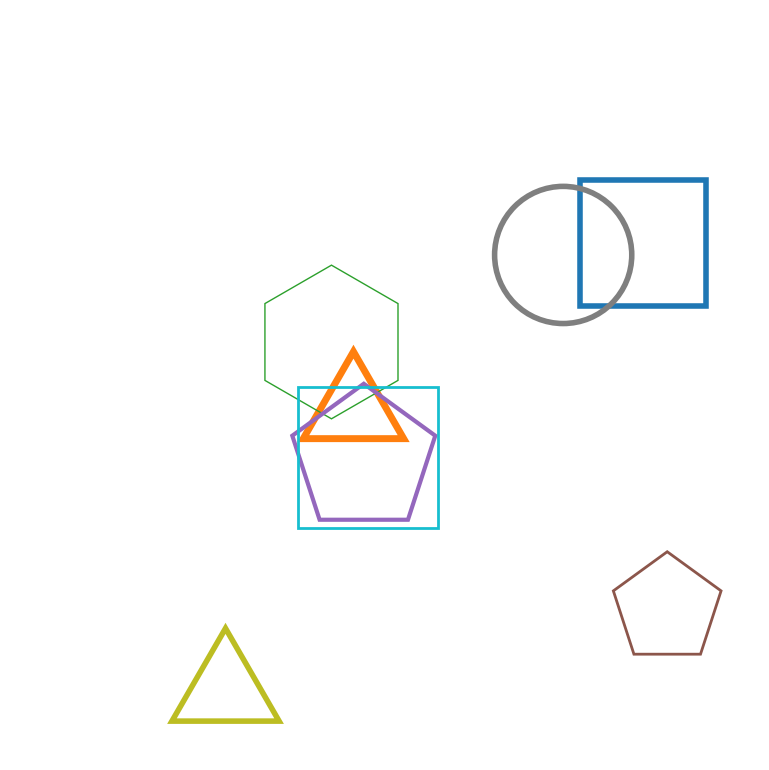[{"shape": "square", "thickness": 2, "radius": 0.41, "center": [0.835, 0.684]}, {"shape": "triangle", "thickness": 2.5, "radius": 0.38, "center": [0.459, 0.468]}, {"shape": "hexagon", "thickness": 0.5, "radius": 0.5, "center": [0.43, 0.556]}, {"shape": "pentagon", "thickness": 1.5, "radius": 0.49, "center": [0.472, 0.404]}, {"shape": "pentagon", "thickness": 1, "radius": 0.37, "center": [0.867, 0.21]}, {"shape": "circle", "thickness": 2, "radius": 0.45, "center": [0.731, 0.669]}, {"shape": "triangle", "thickness": 2, "radius": 0.4, "center": [0.293, 0.104]}, {"shape": "square", "thickness": 1, "radius": 0.46, "center": [0.478, 0.406]}]